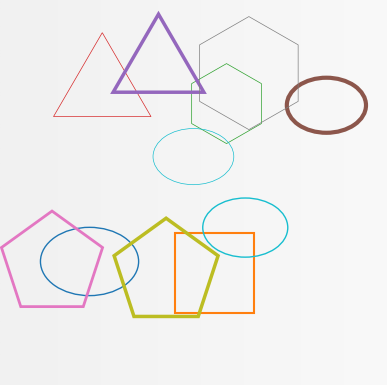[{"shape": "oval", "thickness": 1, "radius": 0.63, "center": [0.231, 0.321]}, {"shape": "square", "thickness": 1.5, "radius": 0.52, "center": [0.554, 0.291]}, {"shape": "hexagon", "thickness": 0.5, "radius": 0.52, "center": [0.585, 0.731]}, {"shape": "triangle", "thickness": 0.5, "radius": 0.73, "center": [0.264, 0.77]}, {"shape": "triangle", "thickness": 2.5, "radius": 0.68, "center": [0.409, 0.828]}, {"shape": "oval", "thickness": 3, "radius": 0.51, "center": [0.842, 0.727]}, {"shape": "pentagon", "thickness": 2, "radius": 0.69, "center": [0.134, 0.315]}, {"shape": "hexagon", "thickness": 0.5, "radius": 0.73, "center": [0.642, 0.81]}, {"shape": "pentagon", "thickness": 2.5, "radius": 0.71, "center": [0.429, 0.292]}, {"shape": "oval", "thickness": 0.5, "radius": 0.52, "center": [0.499, 0.593]}, {"shape": "oval", "thickness": 1, "radius": 0.55, "center": [0.633, 0.409]}]